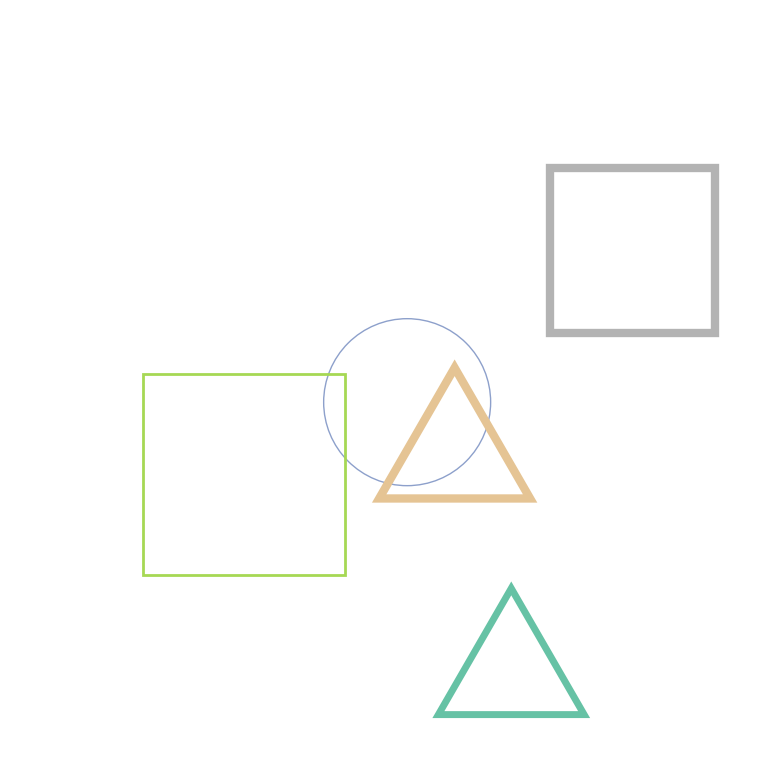[{"shape": "triangle", "thickness": 2.5, "radius": 0.55, "center": [0.664, 0.127]}, {"shape": "circle", "thickness": 0.5, "radius": 0.54, "center": [0.529, 0.478]}, {"shape": "square", "thickness": 1, "radius": 0.65, "center": [0.317, 0.384]}, {"shape": "triangle", "thickness": 3, "radius": 0.57, "center": [0.59, 0.409]}, {"shape": "square", "thickness": 3, "radius": 0.53, "center": [0.821, 0.675]}]